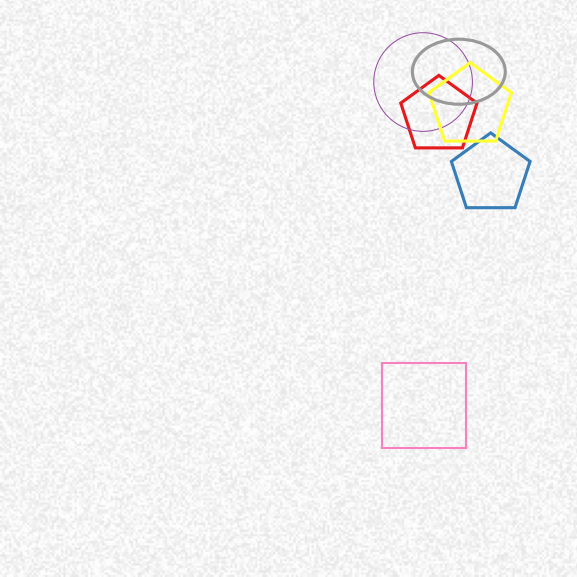[{"shape": "pentagon", "thickness": 1.5, "radius": 0.35, "center": [0.76, 0.799]}, {"shape": "pentagon", "thickness": 1.5, "radius": 0.36, "center": [0.85, 0.697]}, {"shape": "circle", "thickness": 0.5, "radius": 0.43, "center": [0.733, 0.857]}, {"shape": "pentagon", "thickness": 1.5, "radius": 0.38, "center": [0.814, 0.816]}, {"shape": "square", "thickness": 1, "radius": 0.36, "center": [0.734, 0.297]}, {"shape": "oval", "thickness": 1.5, "radius": 0.4, "center": [0.794, 0.875]}]